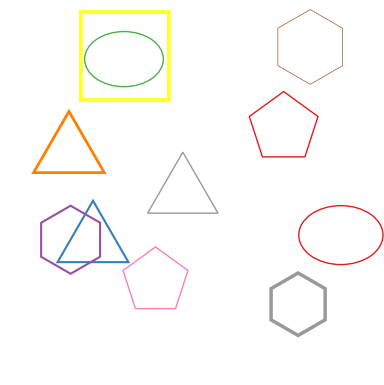[{"shape": "pentagon", "thickness": 1, "radius": 0.47, "center": [0.737, 0.668]}, {"shape": "oval", "thickness": 1, "radius": 0.55, "center": [0.885, 0.389]}, {"shape": "triangle", "thickness": 1.5, "radius": 0.53, "center": [0.242, 0.372]}, {"shape": "oval", "thickness": 1, "radius": 0.51, "center": [0.322, 0.846]}, {"shape": "hexagon", "thickness": 1.5, "radius": 0.44, "center": [0.183, 0.377]}, {"shape": "triangle", "thickness": 2, "radius": 0.53, "center": [0.179, 0.605]}, {"shape": "square", "thickness": 3, "radius": 0.57, "center": [0.325, 0.854]}, {"shape": "hexagon", "thickness": 0.5, "radius": 0.49, "center": [0.806, 0.878]}, {"shape": "pentagon", "thickness": 1, "radius": 0.44, "center": [0.404, 0.27]}, {"shape": "hexagon", "thickness": 2.5, "radius": 0.41, "center": [0.774, 0.21]}, {"shape": "triangle", "thickness": 1, "radius": 0.53, "center": [0.475, 0.499]}]